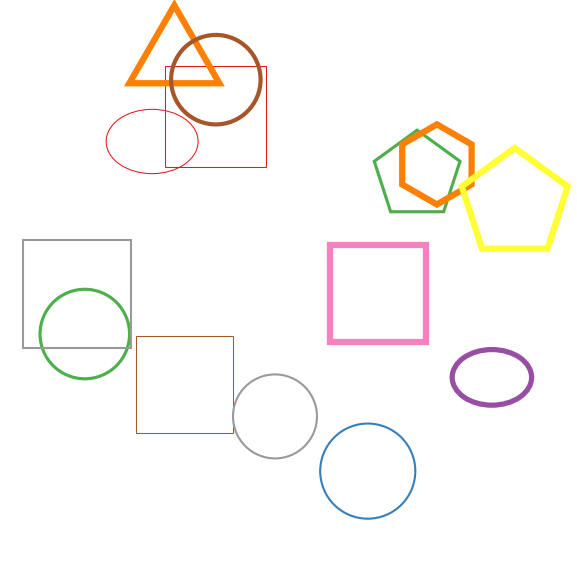[{"shape": "oval", "thickness": 0.5, "radius": 0.4, "center": [0.263, 0.754]}, {"shape": "square", "thickness": 0.5, "radius": 0.44, "center": [0.373, 0.798]}, {"shape": "circle", "thickness": 1, "radius": 0.41, "center": [0.637, 0.183]}, {"shape": "pentagon", "thickness": 1.5, "radius": 0.39, "center": [0.722, 0.696]}, {"shape": "circle", "thickness": 1.5, "radius": 0.39, "center": [0.147, 0.421]}, {"shape": "oval", "thickness": 2.5, "radius": 0.34, "center": [0.852, 0.346]}, {"shape": "triangle", "thickness": 3, "radius": 0.45, "center": [0.302, 0.9]}, {"shape": "hexagon", "thickness": 3, "radius": 0.35, "center": [0.757, 0.714]}, {"shape": "pentagon", "thickness": 3, "radius": 0.48, "center": [0.891, 0.646]}, {"shape": "square", "thickness": 0.5, "radius": 0.42, "center": [0.319, 0.334]}, {"shape": "circle", "thickness": 2, "radius": 0.39, "center": [0.374, 0.861]}, {"shape": "square", "thickness": 3, "radius": 0.42, "center": [0.655, 0.491]}, {"shape": "circle", "thickness": 1, "radius": 0.36, "center": [0.476, 0.278]}, {"shape": "square", "thickness": 1, "radius": 0.47, "center": [0.134, 0.49]}]